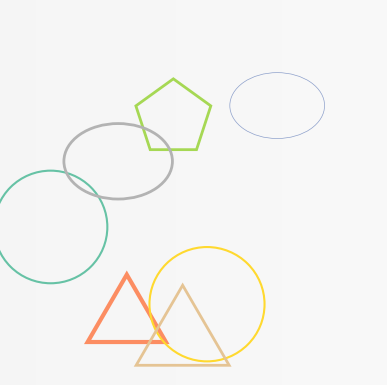[{"shape": "circle", "thickness": 1.5, "radius": 0.73, "center": [0.131, 0.41]}, {"shape": "triangle", "thickness": 3, "radius": 0.58, "center": [0.327, 0.17]}, {"shape": "oval", "thickness": 0.5, "radius": 0.61, "center": [0.715, 0.726]}, {"shape": "pentagon", "thickness": 2, "radius": 0.51, "center": [0.447, 0.694]}, {"shape": "circle", "thickness": 1.5, "radius": 0.74, "center": [0.534, 0.21]}, {"shape": "triangle", "thickness": 2, "radius": 0.69, "center": [0.471, 0.12]}, {"shape": "oval", "thickness": 2, "radius": 0.7, "center": [0.305, 0.581]}]